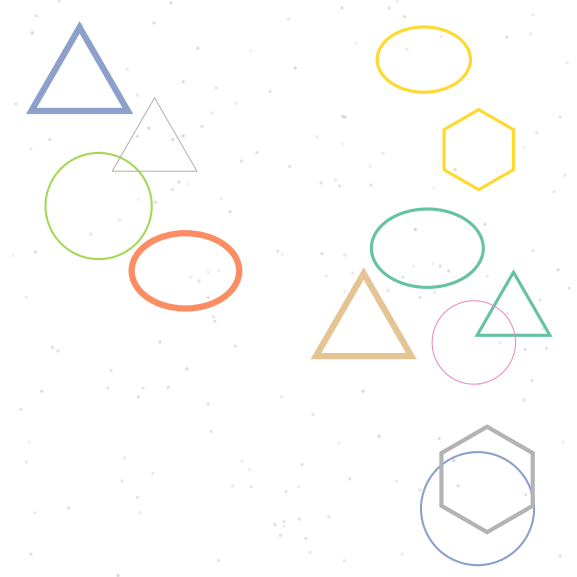[{"shape": "oval", "thickness": 1.5, "radius": 0.48, "center": [0.74, 0.569]}, {"shape": "triangle", "thickness": 1.5, "radius": 0.36, "center": [0.889, 0.455]}, {"shape": "oval", "thickness": 3, "radius": 0.47, "center": [0.321, 0.53]}, {"shape": "triangle", "thickness": 3, "radius": 0.48, "center": [0.138, 0.855]}, {"shape": "circle", "thickness": 1, "radius": 0.49, "center": [0.827, 0.118]}, {"shape": "circle", "thickness": 0.5, "radius": 0.36, "center": [0.82, 0.406]}, {"shape": "circle", "thickness": 1, "radius": 0.46, "center": [0.171, 0.642]}, {"shape": "oval", "thickness": 1.5, "radius": 0.4, "center": [0.734, 0.896]}, {"shape": "hexagon", "thickness": 1.5, "radius": 0.35, "center": [0.829, 0.74]}, {"shape": "triangle", "thickness": 3, "radius": 0.48, "center": [0.63, 0.43]}, {"shape": "triangle", "thickness": 0.5, "radius": 0.42, "center": [0.268, 0.745]}, {"shape": "hexagon", "thickness": 2, "radius": 0.46, "center": [0.843, 0.169]}]